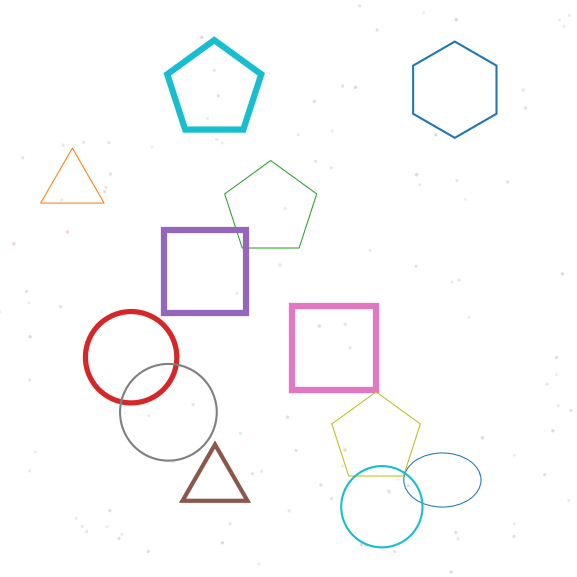[{"shape": "oval", "thickness": 0.5, "radius": 0.33, "center": [0.766, 0.168]}, {"shape": "hexagon", "thickness": 1, "radius": 0.42, "center": [0.788, 0.844]}, {"shape": "triangle", "thickness": 0.5, "radius": 0.32, "center": [0.125, 0.679]}, {"shape": "pentagon", "thickness": 0.5, "radius": 0.42, "center": [0.469, 0.637]}, {"shape": "circle", "thickness": 2.5, "radius": 0.4, "center": [0.227, 0.381]}, {"shape": "square", "thickness": 3, "radius": 0.36, "center": [0.355, 0.529]}, {"shape": "triangle", "thickness": 2, "radius": 0.32, "center": [0.372, 0.164]}, {"shape": "square", "thickness": 3, "radius": 0.36, "center": [0.578, 0.396]}, {"shape": "circle", "thickness": 1, "radius": 0.42, "center": [0.292, 0.285]}, {"shape": "pentagon", "thickness": 0.5, "radius": 0.4, "center": [0.651, 0.24]}, {"shape": "circle", "thickness": 1, "radius": 0.35, "center": [0.661, 0.122]}, {"shape": "pentagon", "thickness": 3, "radius": 0.43, "center": [0.371, 0.844]}]